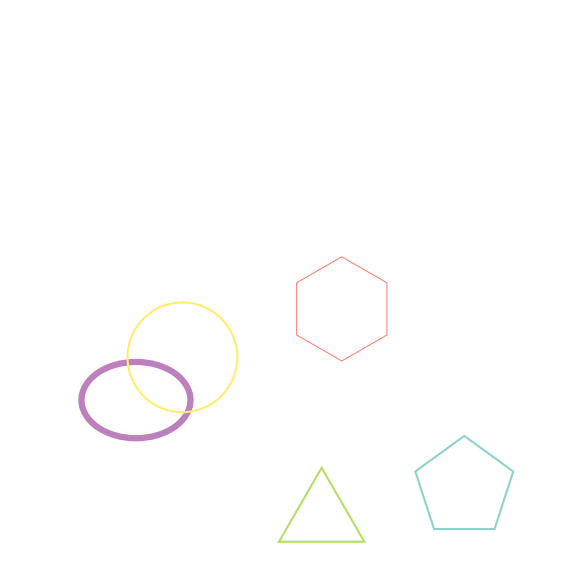[{"shape": "pentagon", "thickness": 1, "radius": 0.45, "center": [0.804, 0.155]}, {"shape": "hexagon", "thickness": 0.5, "radius": 0.45, "center": [0.592, 0.464]}, {"shape": "triangle", "thickness": 1, "radius": 0.43, "center": [0.557, 0.104]}, {"shape": "oval", "thickness": 3, "radius": 0.47, "center": [0.235, 0.306]}, {"shape": "circle", "thickness": 1, "radius": 0.48, "center": [0.316, 0.38]}]